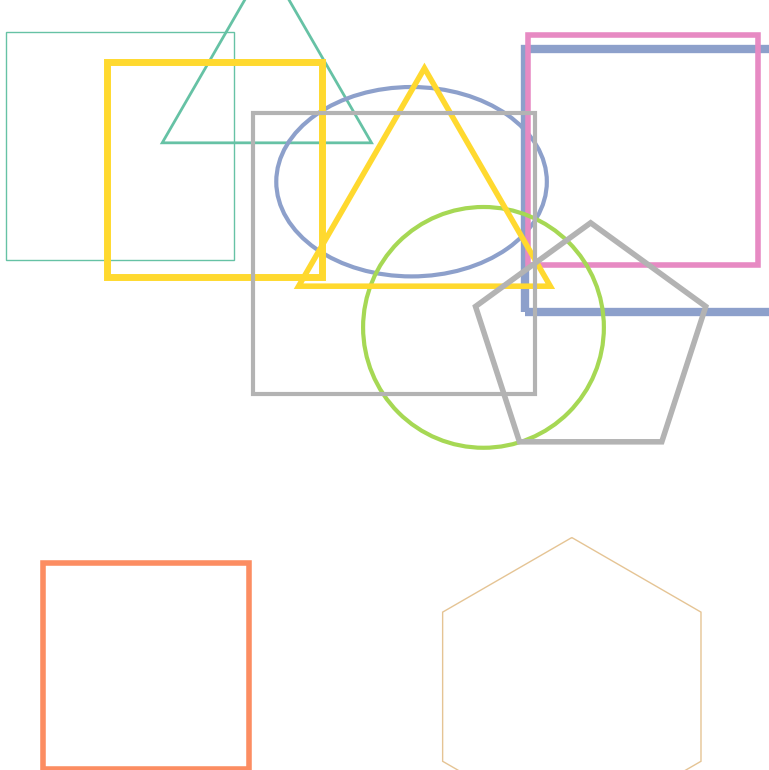[{"shape": "triangle", "thickness": 1, "radius": 0.78, "center": [0.347, 0.893]}, {"shape": "square", "thickness": 0.5, "radius": 0.74, "center": [0.156, 0.81]}, {"shape": "square", "thickness": 2, "radius": 0.67, "center": [0.189, 0.135]}, {"shape": "oval", "thickness": 1.5, "radius": 0.88, "center": [0.534, 0.764]}, {"shape": "square", "thickness": 3, "radius": 0.85, "center": [0.853, 0.765]}, {"shape": "square", "thickness": 2, "radius": 0.75, "center": [0.836, 0.805]}, {"shape": "circle", "thickness": 1.5, "radius": 0.78, "center": [0.628, 0.575]}, {"shape": "triangle", "thickness": 2, "radius": 0.94, "center": [0.551, 0.723]}, {"shape": "square", "thickness": 2.5, "radius": 0.7, "center": [0.279, 0.78]}, {"shape": "hexagon", "thickness": 0.5, "radius": 0.97, "center": [0.743, 0.108]}, {"shape": "pentagon", "thickness": 2, "radius": 0.79, "center": [0.767, 0.553]}, {"shape": "square", "thickness": 1.5, "radius": 0.91, "center": [0.512, 0.671]}]